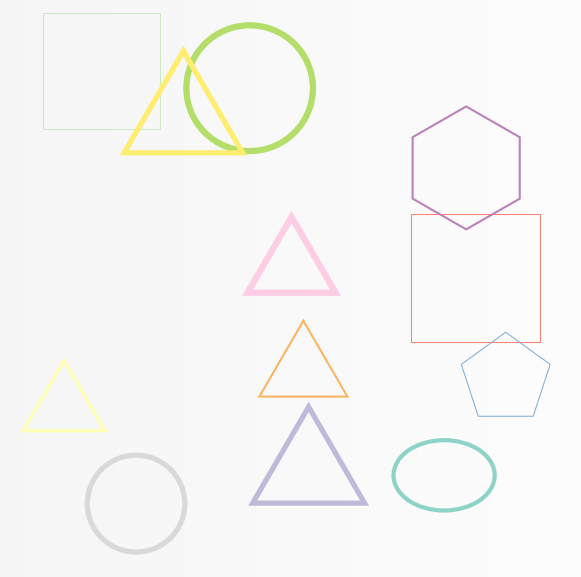[{"shape": "oval", "thickness": 2, "radius": 0.44, "center": [0.764, 0.176]}, {"shape": "triangle", "thickness": 1.5, "radius": 0.41, "center": [0.11, 0.294]}, {"shape": "triangle", "thickness": 2.5, "radius": 0.56, "center": [0.531, 0.184]}, {"shape": "square", "thickness": 0.5, "radius": 0.55, "center": [0.819, 0.518]}, {"shape": "pentagon", "thickness": 0.5, "radius": 0.4, "center": [0.87, 0.343]}, {"shape": "triangle", "thickness": 1, "radius": 0.44, "center": [0.522, 0.356]}, {"shape": "circle", "thickness": 3, "radius": 0.54, "center": [0.43, 0.846]}, {"shape": "triangle", "thickness": 3, "radius": 0.44, "center": [0.502, 0.536]}, {"shape": "circle", "thickness": 2.5, "radius": 0.42, "center": [0.234, 0.127]}, {"shape": "hexagon", "thickness": 1, "radius": 0.53, "center": [0.802, 0.708]}, {"shape": "square", "thickness": 0.5, "radius": 0.5, "center": [0.174, 0.876]}, {"shape": "triangle", "thickness": 2.5, "radius": 0.59, "center": [0.316, 0.793]}]